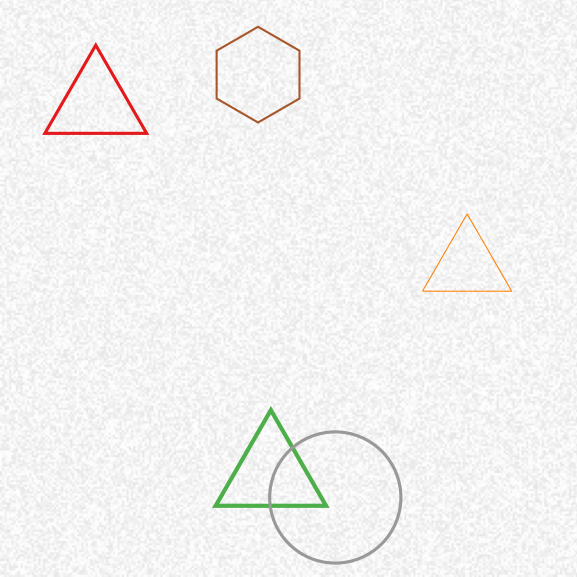[{"shape": "triangle", "thickness": 1.5, "radius": 0.51, "center": [0.166, 0.819]}, {"shape": "triangle", "thickness": 2, "radius": 0.55, "center": [0.469, 0.179]}, {"shape": "triangle", "thickness": 0.5, "radius": 0.45, "center": [0.809, 0.54]}, {"shape": "hexagon", "thickness": 1, "radius": 0.41, "center": [0.447, 0.87]}, {"shape": "circle", "thickness": 1.5, "radius": 0.57, "center": [0.581, 0.138]}]